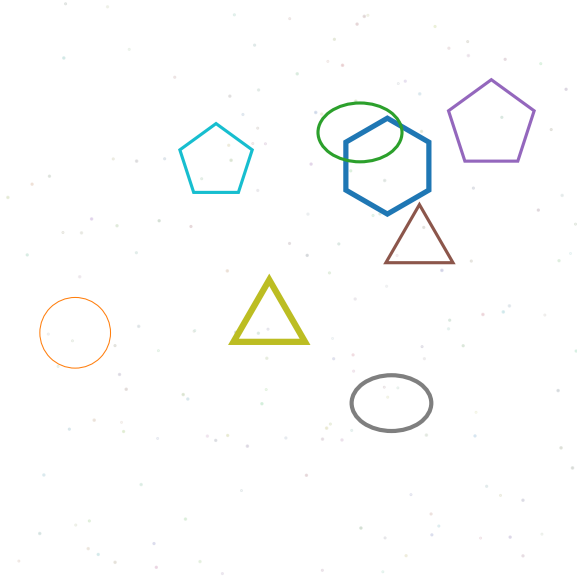[{"shape": "hexagon", "thickness": 2.5, "radius": 0.41, "center": [0.671, 0.711]}, {"shape": "circle", "thickness": 0.5, "radius": 0.31, "center": [0.13, 0.423]}, {"shape": "oval", "thickness": 1.5, "radius": 0.36, "center": [0.623, 0.77]}, {"shape": "pentagon", "thickness": 1.5, "radius": 0.39, "center": [0.851, 0.783]}, {"shape": "triangle", "thickness": 1.5, "radius": 0.34, "center": [0.726, 0.578]}, {"shape": "oval", "thickness": 2, "radius": 0.34, "center": [0.678, 0.301]}, {"shape": "triangle", "thickness": 3, "radius": 0.36, "center": [0.466, 0.443]}, {"shape": "pentagon", "thickness": 1.5, "radius": 0.33, "center": [0.374, 0.719]}]